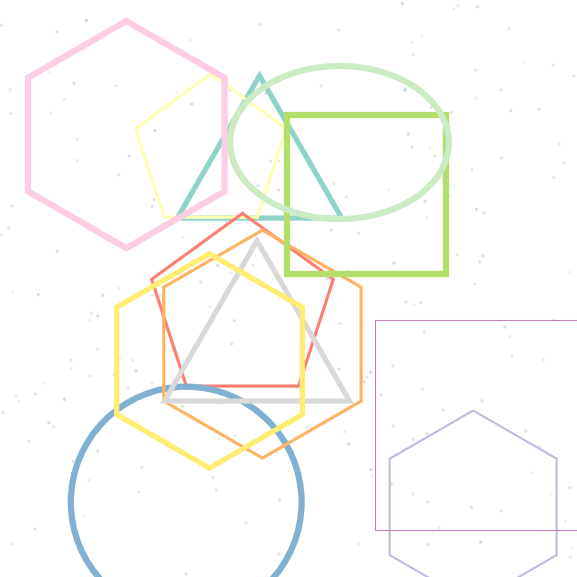[{"shape": "triangle", "thickness": 2.5, "radius": 0.82, "center": [0.449, 0.704]}, {"shape": "pentagon", "thickness": 1.5, "radius": 0.69, "center": [0.365, 0.734]}, {"shape": "hexagon", "thickness": 1, "radius": 0.83, "center": [0.819, 0.121]}, {"shape": "pentagon", "thickness": 1.5, "radius": 0.83, "center": [0.42, 0.464]}, {"shape": "circle", "thickness": 3, "radius": 1.0, "center": [0.322, 0.13]}, {"shape": "hexagon", "thickness": 1.5, "radius": 0.99, "center": [0.454, 0.403]}, {"shape": "square", "thickness": 3, "radius": 0.69, "center": [0.635, 0.662]}, {"shape": "hexagon", "thickness": 3, "radius": 0.98, "center": [0.219, 0.766]}, {"shape": "triangle", "thickness": 2.5, "radius": 0.93, "center": [0.445, 0.397]}, {"shape": "square", "thickness": 0.5, "radius": 0.91, "center": [0.832, 0.263]}, {"shape": "oval", "thickness": 3, "radius": 0.95, "center": [0.588, 0.752]}, {"shape": "hexagon", "thickness": 2.5, "radius": 0.93, "center": [0.363, 0.374]}]